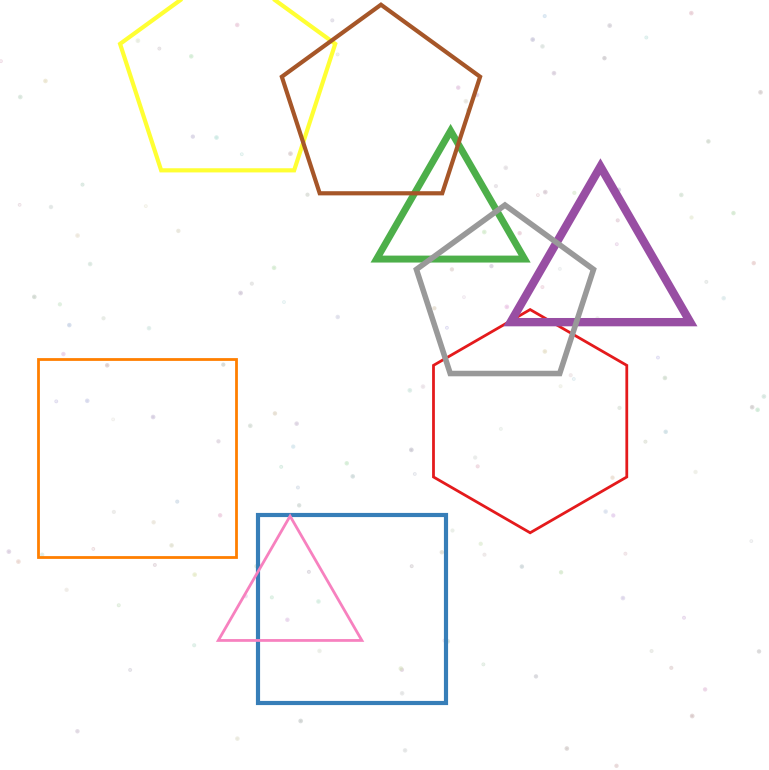[{"shape": "hexagon", "thickness": 1, "radius": 0.72, "center": [0.688, 0.453]}, {"shape": "square", "thickness": 1.5, "radius": 0.61, "center": [0.457, 0.209]}, {"shape": "triangle", "thickness": 2.5, "radius": 0.56, "center": [0.585, 0.719]}, {"shape": "triangle", "thickness": 3, "radius": 0.67, "center": [0.78, 0.649]}, {"shape": "square", "thickness": 1, "radius": 0.64, "center": [0.178, 0.405]}, {"shape": "pentagon", "thickness": 1.5, "radius": 0.73, "center": [0.296, 0.898]}, {"shape": "pentagon", "thickness": 1.5, "radius": 0.68, "center": [0.495, 0.858]}, {"shape": "triangle", "thickness": 1, "radius": 0.54, "center": [0.377, 0.222]}, {"shape": "pentagon", "thickness": 2, "radius": 0.6, "center": [0.656, 0.613]}]